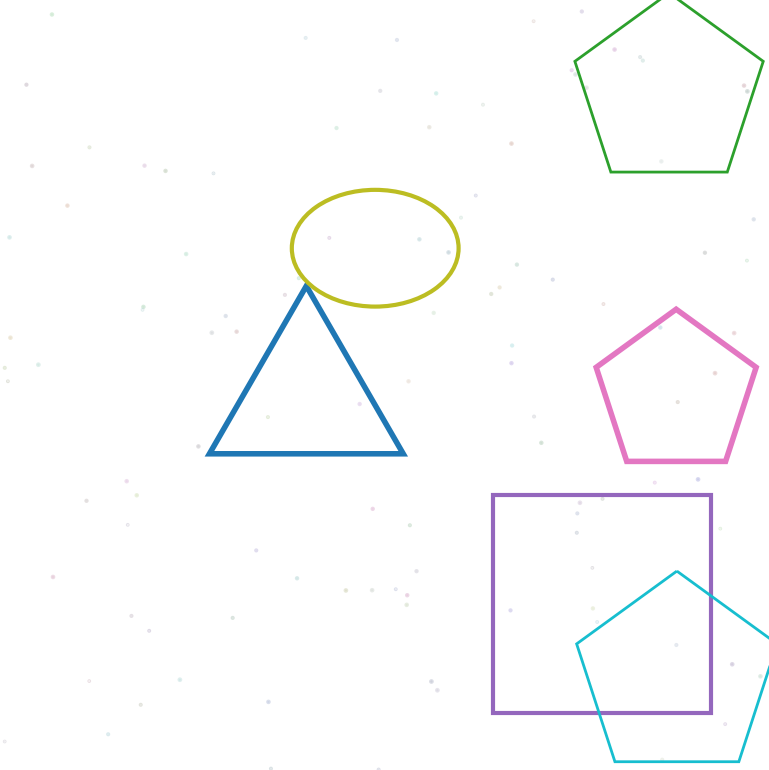[{"shape": "triangle", "thickness": 2, "radius": 0.73, "center": [0.398, 0.483]}, {"shape": "pentagon", "thickness": 1, "radius": 0.64, "center": [0.869, 0.881]}, {"shape": "square", "thickness": 1.5, "radius": 0.71, "center": [0.782, 0.215]}, {"shape": "pentagon", "thickness": 2, "radius": 0.55, "center": [0.878, 0.489]}, {"shape": "oval", "thickness": 1.5, "radius": 0.54, "center": [0.487, 0.678]}, {"shape": "pentagon", "thickness": 1, "radius": 0.68, "center": [0.879, 0.121]}]